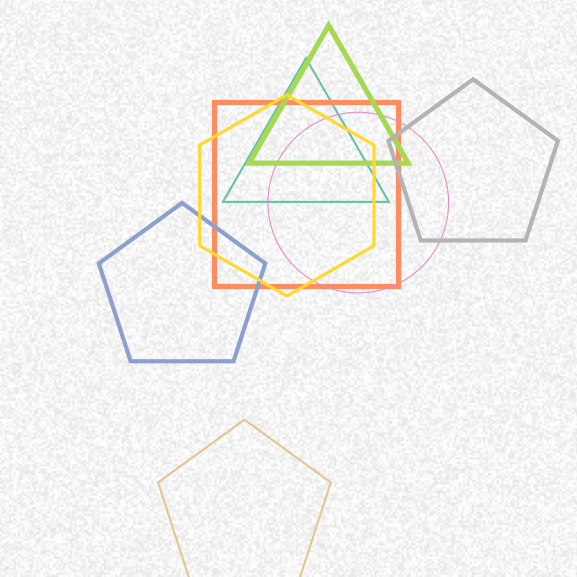[{"shape": "triangle", "thickness": 1, "radius": 0.83, "center": [0.53, 0.733]}, {"shape": "square", "thickness": 2.5, "radius": 0.79, "center": [0.53, 0.664]}, {"shape": "pentagon", "thickness": 2, "radius": 0.76, "center": [0.315, 0.496]}, {"shape": "circle", "thickness": 0.5, "radius": 0.78, "center": [0.62, 0.648]}, {"shape": "triangle", "thickness": 2.5, "radius": 0.8, "center": [0.569, 0.796]}, {"shape": "hexagon", "thickness": 1.5, "radius": 0.87, "center": [0.497, 0.661]}, {"shape": "pentagon", "thickness": 1, "radius": 0.79, "center": [0.423, 0.115]}, {"shape": "pentagon", "thickness": 2, "radius": 0.77, "center": [0.819, 0.708]}]